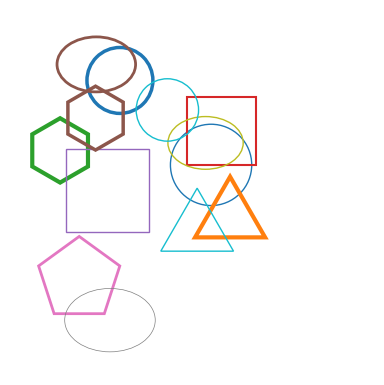[{"shape": "circle", "thickness": 2.5, "radius": 0.43, "center": [0.311, 0.791]}, {"shape": "circle", "thickness": 1, "radius": 0.53, "center": [0.548, 0.572]}, {"shape": "triangle", "thickness": 3, "radius": 0.53, "center": [0.598, 0.436]}, {"shape": "hexagon", "thickness": 3, "radius": 0.42, "center": [0.156, 0.609]}, {"shape": "square", "thickness": 1.5, "radius": 0.45, "center": [0.575, 0.66]}, {"shape": "square", "thickness": 1, "radius": 0.54, "center": [0.279, 0.505]}, {"shape": "hexagon", "thickness": 2.5, "radius": 0.41, "center": [0.248, 0.693]}, {"shape": "oval", "thickness": 2, "radius": 0.51, "center": [0.25, 0.833]}, {"shape": "pentagon", "thickness": 2, "radius": 0.55, "center": [0.206, 0.275]}, {"shape": "oval", "thickness": 0.5, "radius": 0.59, "center": [0.286, 0.168]}, {"shape": "oval", "thickness": 1, "radius": 0.49, "center": [0.534, 0.629]}, {"shape": "triangle", "thickness": 1, "radius": 0.55, "center": [0.512, 0.402]}, {"shape": "circle", "thickness": 1, "radius": 0.41, "center": [0.435, 0.714]}]